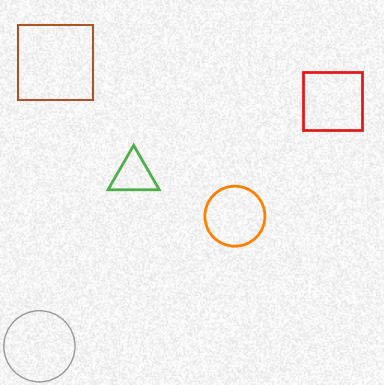[{"shape": "square", "thickness": 2, "radius": 0.38, "center": [0.864, 0.738]}, {"shape": "triangle", "thickness": 2, "radius": 0.38, "center": [0.347, 0.546]}, {"shape": "circle", "thickness": 2, "radius": 0.39, "center": [0.61, 0.438]}, {"shape": "square", "thickness": 1.5, "radius": 0.49, "center": [0.144, 0.838]}, {"shape": "circle", "thickness": 1, "radius": 0.46, "center": [0.102, 0.101]}]